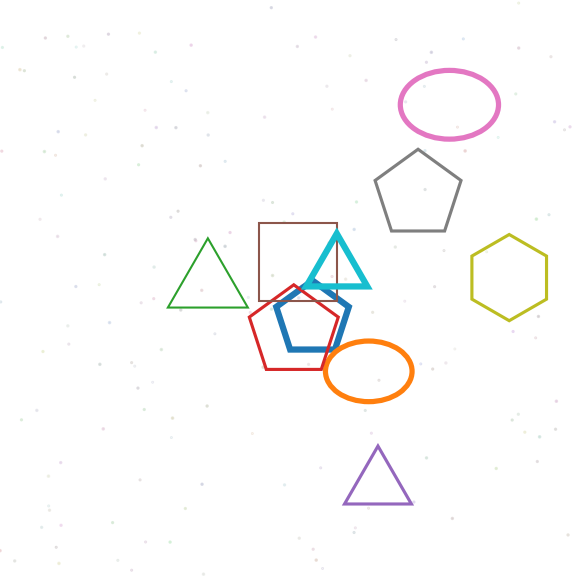[{"shape": "pentagon", "thickness": 3, "radius": 0.33, "center": [0.541, 0.447]}, {"shape": "oval", "thickness": 2.5, "radius": 0.37, "center": [0.639, 0.356]}, {"shape": "triangle", "thickness": 1, "radius": 0.4, "center": [0.36, 0.507]}, {"shape": "pentagon", "thickness": 1.5, "radius": 0.4, "center": [0.509, 0.425]}, {"shape": "triangle", "thickness": 1.5, "radius": 0.33, "center": [0.654, 0.16]}, {"shape": "square", "thickness": 1, "radius": 0.34, "center": [0.516, 0.545]}, {"shape": "oval", "thickness": 2.5, "radius": 0.43, "center": [0.778, 0.818]}, {"shape": "pentagon", "thickness": 1.5, "radius": 0.39, "center": [0.724, 0.662]}, {"shape": "hexagon", "thickness": 1.5, "radius": 0.37, "center": [0.882, 0.518]}, {"shape": "triangle", "thickness": 3, "radius": 0.31, "center": [0.583, 0.534]}]